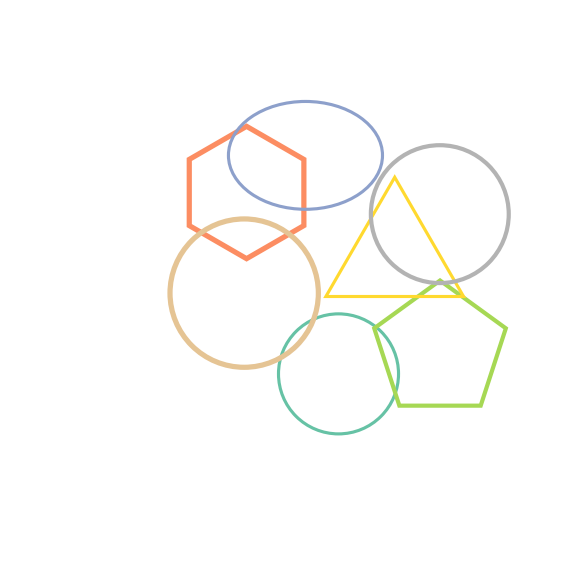[{"shape": "circle", "thickness": 1.5, "radius": 0.52, "center": [0.586, 0.352]}, {"shape": "hexagon", "thickness": 2.5, "radius": 0.57, "center": [0.427, 0.666]}, {"shape": "oval", "thickness": 1.5, "radius": 0.67, "center": [0.529, 0.73]}, {"shape": "pentagon", "thickness": 2, "radius": 0.6, "center": [0.762, 0.394]}, {"shape": "triangle", "thickness": 1.5, "radius": 0.69, "center": [0.683, 0.555]}, {"shape": "circle", "thickness": 2.5, "radius": 0.64, "center": [0.423, 0.492]}, {"shape": "circle", "thickness": 2, "radius": 0.6, "center": [0.762, 0.628]}]